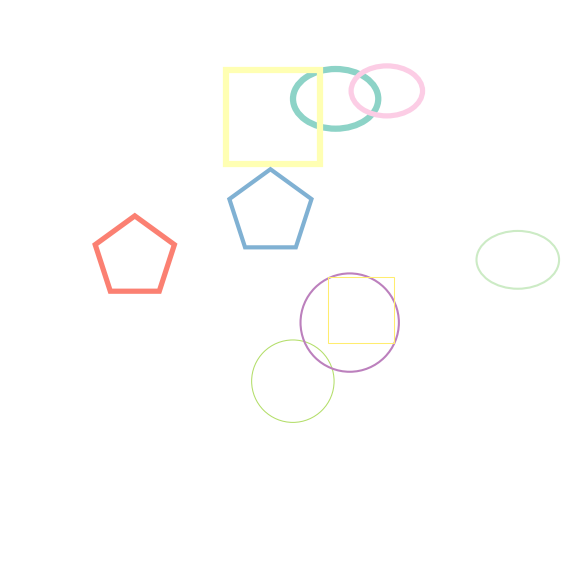[{"shape": "oval", "thickness": 3, "radius": 0.37, "center": [0.581, 0.828]}, {"shape": "square", "thickness": 3, "radius": 0.41, "center": [0.473, 0.797]}, {"shape": "pentagon", "thickness": 2.5, "radius": 0.36, "center": [0.233, 0.553]}, {"shape": "pentagon", "thickness": 2, "radius": 0.37, "center": [0.468, 0.631]}, {"shape": "circle", "thickness": 0.5, "radius": 0.36, "center": [0.507, 0.339]}, {"shape": "oval", "thickness": 2.5, "radius": 0.31, "center": [0.67, 0.842]}, {"shape": "circle", "thickness": 1, "radius": 0.43, "center": [0.606, 0.441]}, {"shape": "oval", "thickness": 1, "radius": 0.36, "center": [0.897, 0.549]}, {"shape": "square", "thickness": 0.5, "radius": 0.29, "center": [0.625, 0.462]}]